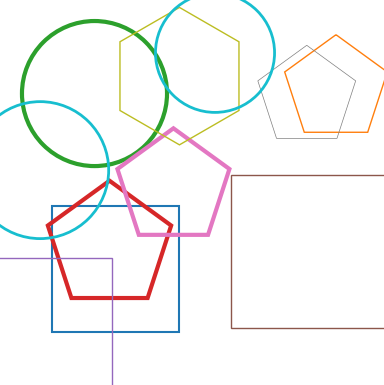[{"shape": "square", "thickness": 1.5, "radius": 0.82, "center": [0.3, 0.301]}, {"shape": "pentagon", "thickness": 1, "radius": 0.7, "center": [0.873, 0.77]}, {"shape": "circle", "thickness": 3, "radius": 0.94, "center": [0.245, 0.757]}, {"shape": "pentagon", "thickness": 3, "radius": 0.84, "center": [0.284, 0.362]}, {"shape": "square", "thickness": 1, "radius": 0.93, "center": [0.104, 0.144]}, {"shape": "square", "thickness": 1, "radius": 1.0, "center": [0.8, 0.347]}, {"shape": "pentagon", "thickness": 3, "radius": 0.76, "center": [0.45, 0.514]}, {"shape": "pentagon", "thickness": 0.5, "radius": 0.67, "center": [0.797, 0.749]}, {"shape": "hexagon", "thickness": 1, "radius": 0.89, "center": [0.466, 0.802]}, {"shape": "circle", "thickness": 2, "radius": 0.89, "center": [0.104, 0.558]}, {"shape": "circle", "thickness": 2, "radius": 0.77, "center": [0.558, 0.863]}]